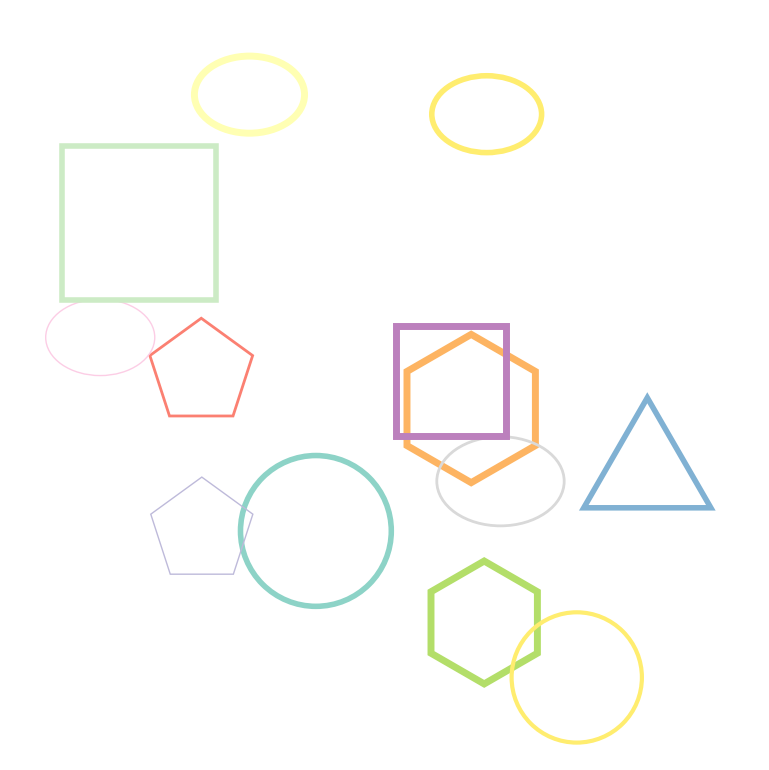[{"shape": "circle", "thickness": 2, "radius": 0.49, "center": [0.41, 0.31]}, {"shape": "oval", "thickness": 2.5, "radius": 0.36, "center": [0.324, 0.877]}, {"shape": "pentagon", "thickness": 0.5, "radius": 0.35, "center": [0.262, 0.311]}, {"shape": "pentagon", "thickness": 1, "radius": 0.35, "center": [0.261, 0.517]}, {"shape": "triangle", "thickness": 2, "radius": 0.48, "center": [0.841, 0.388]}, {"shape": "hexagon", "thickness": 2.5, "radius": 0.48, "center": [0.612, 0.469]}, {"shape": "hexagon", "thickness": 2.5, "radius": 0.4, "center": [0.629, 0.192]}, {"shape": "oval", "thickness": 0.5, "radius": 0.35, "center": [0.13, 0.562]}, {"shape": "oval", "thickness": 1, "radius": 0.41, "center": [0.65, 0.375]}, {"shape": "square", "thickness": 2.5, "radius": 0.36, "center": [0.586, 0.505]}, {"shape": "square", "thickness": 2, "radius": 0.5, "center": [0.181, 0.711]}, {"shape": "oval", "thickness": 2, "radius": 0.36, "center": [0.632, 0.852]}, {"shape": "circle", "thickness": 1.5, "radius": 0.42, "center": [0.749, 0.12]}]